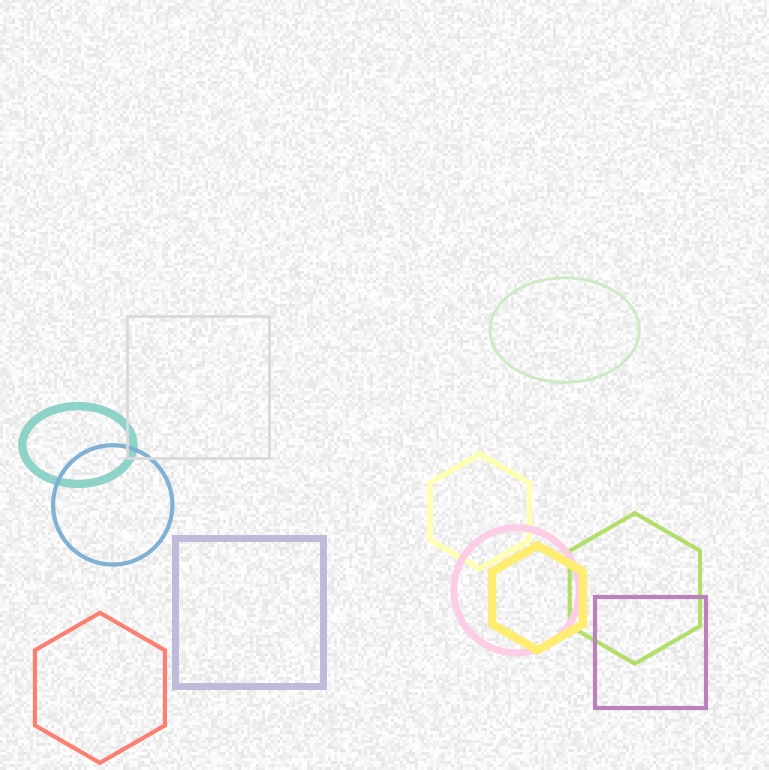[{"shape": "oval", "thickness": 3, "radius": 0.36, "center": [0.101, 0.422]}, {"shape": "hexagon", "thickness": 2, "radius": 0.37, "center": [0.623, 0.336]}, {"shape": "square", "thickness": 2.5, "radius": 0.48, "center": [0.323, 0.206]}, {"shape": "hexagon", "thickness": 1.5, "radius": 0.49, "center": [0.13, 0.107]}, {"shape": "circle", "thickness": 1.5, "radius": 0.39, "center": [0.146, 0.344]}, {"shape": "hexagon", "thickness": 1.5, "radius": 0.49, "center": [0.825, 0.236]}, {"shape": "circle", "thickness": 2.5, "radius": 0.41, "center": [0.671, 0.233]}, {"shape": "square", "thickness": 1, "radius": 0.46, "center": [0.257, 0.498]}, {"shape": "square", "thickness": 1.5, "radius": 0.36, "center": [0.845, 0.152]}, {"shape": "oval", "thickness": 1, "radius": 0.48, "center": [0.733, 0.571]}, {"shape": "hexagon", "thickness": 3, "radius": 0.34, "center": [0.698, 0.224]}]